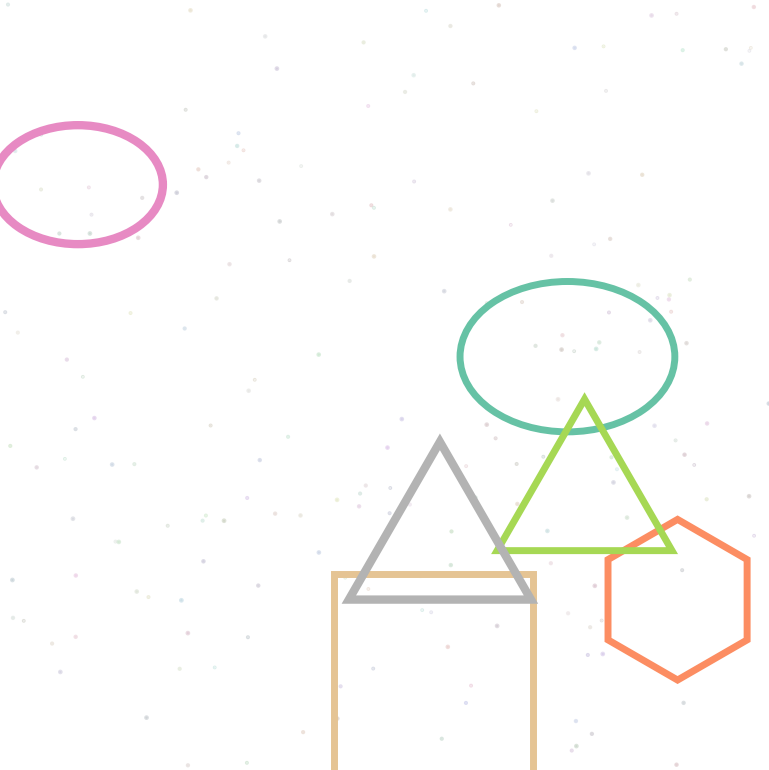[{"shape": "oval", "thickness": 2.5, "radius": 0.7, "center": [0.737, 0.537]}, {"shape": "hexagon", "thickness": 2.5, "radius": 0.52, "center": [0.88, 0.221]}, {"shape": "oval", "thickness": 3, "radius": 0.55, "center": [0.101, 0.76]}, {"shape": "triangle", "thickness": 2.5, "radius": 0.66, "center": [0.759, 0.35]}, {"shape": "square", "thickness": 2.5, "radius": 0.65, "center": [0.563, 0.125]}, {"shape": "triangle", "thickness": 3, "radius": 0.68, "center": [0.571, 0.29]}]